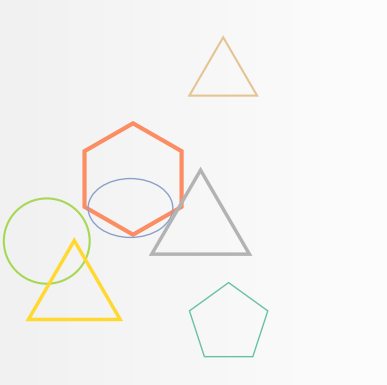[{"shape": "pentagon", "thickness": 1, "radius": 0.53, "center": [0.59, 0.16]}, {"shape": "hexagon", "thickness": 3, "radius": 0.72, "center": [0.343, 0.535]}, {"shape": "oval", "thickness": 1, "radius": 0.55, "center": [0.337, 0.46]}, {"shape": "circle", "thickness": 1.5, "radius": 0.55, "center": [0.121, 0.374]}, {"shape": "triangle", "thickness": 2.5, "radius": 0.68, "center": [0.192, 0.239]}, {"shape": "triangle", "thickness": 1.5, "radius": 0.5, "center": [0.576, 0.802]}, {"shape": "triangle", "thickness": 2.5, "radius": 0.73, "center": [0.518, 0.413]}]